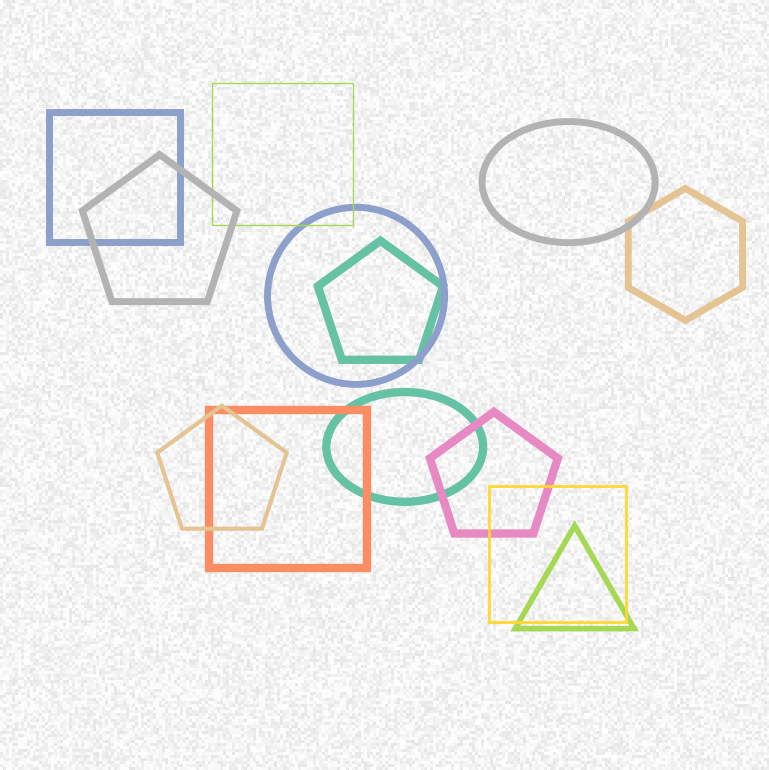[{"shape": "oval", "thickness": 3, "radius": 0.51, "center": [0.526, 0.42]}, {"shape": "pentagon", "thickness": 3, "radius": 0.43, "center": [0.494, 0.602]}, {"shape": "square", "thickness": 3, "radius": 0.51, "center": [0.374, 0.365]}, {"shape": "square", "thickness": 2.5, "radius": 0.42, "center": [0.149, 0.77]}, {"shape": "circle", "thickness": 2.5, "radius": 0.57, "center": [0.462, 0.616]}, {"shape": "pentagon", "thickness": 3, "radius": 0.44, "center": [0.641, 0.378]}, {"shape": "triangle", "thickness": 2, "radius": 0.45, "center": [0.746, 0.228]}, {"shape": "square", "thickness": 0.5, "radius": 0.46, "center": [0.367, 0.8]}, {"shape": "square", "thickness": 1, "radius": 0.44, "center": [0.724, 0.281]}, {"shape": "pentagon", "thickness": 1.5, "radius": 0.44, "center": [0.288, 0.385]}, {"shape": "hexagon", "thickness": 2.5, "radius": 0.43, "center": [0.89, 0.67]}, {"shape": "pentagon", "thickness": 2.5, "radius": 0.53, "center": [0.207, 0.694]}, {"shape": "oval", "thickness": 2.5, "radius": 0.56, "center": [0.738, 0.764]}]